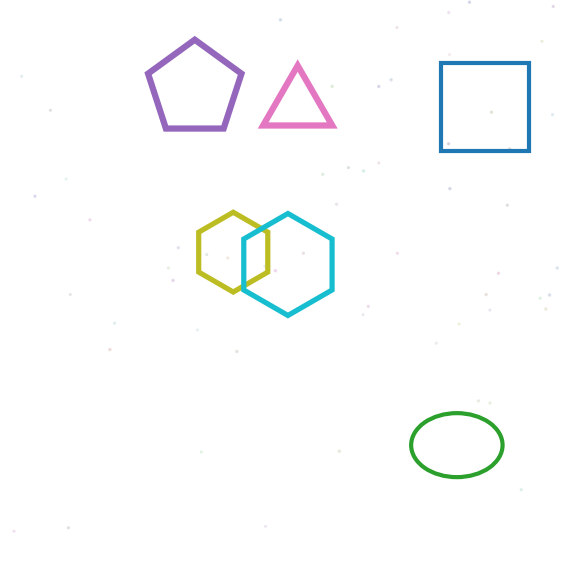[{"shape": "square", "thickness": 2, "radius": 0.38, "center": [0.84, 0.814]}, {"shape": "oval", "thickness": 2, "radius": 0.4, "center": [0.791, 0.228]}, {"shape": "pentagon", "thickness": 3, "radius": 0.43, "center": [0.337, 0.845]}, {"shape": "triangle", "thickness": 3, "radius": 0.35, "center": [0.515, 0.816]}, {"shape": "hexagon", "thickness": 2.5, "radius": 0.35, "center": [0.404, 0.563]}, {"shape": "hexagon", "thickness": 2.5, "radius": 0.44, "center": [0.499, 0.541]}]